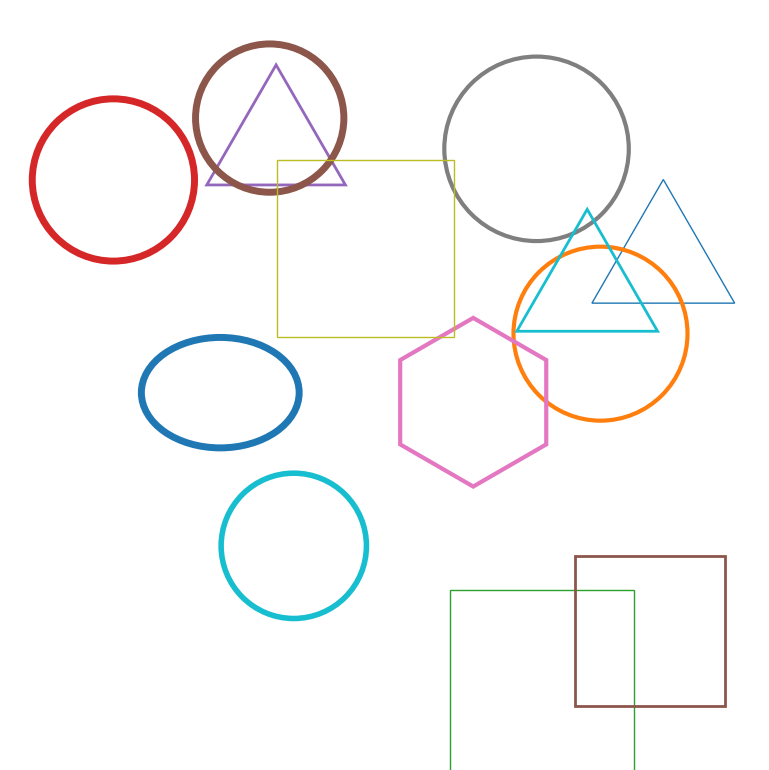[{"shape": "triangle", "thickness": 0.5, "radius": 0.54, "center": [0.861, 0.66]}, {"shape": "oval", "thickness": 2.5, "radius": 0.51, "center": [0.286, 0.49]}, {"shape": "circle", "thickness": 1.5, "radius": 0.56, "center": [0.78, 0.567]}, {"shape": "square", "thickness": 0.5, "radius": 0.6, "center": [0.704, 0.114]}, {"shape": "circle", "thickness": 2.5, "radius": 0.53, "center": [0.147, 0.766]}, {"shape": "triangle", "thickness": 1, "radius": 0.52, "center": [0.359, 0.812]}, {"shape": "square", "thickness": 1, "radius": 0.49, "center": [0.844, 0.181]}, {"shape": "circle", "thickness": 2.5, "radius": 0.48, "center": [0.35, 0.847]}, {"shape": "hexagon", "thickness": 1.5, "radius": 0.55, "center": [0.615, 0.478]}, {"shape": "circle", "thickness": 1.5, "radius": 0.6, "center": [0.697, 0.807]}, {"shape": "square", "thickness": 0.5, "radius": 0.57, "center": [0.475, 0.677]}, {"shape": "circle", "thickness": 2, "radius": 0.47, "center": [0.382, 0.291]}, {"shape": "triangle", "thickness": 1, "radius": 0.53, "center": [0.763, 0.623]}]